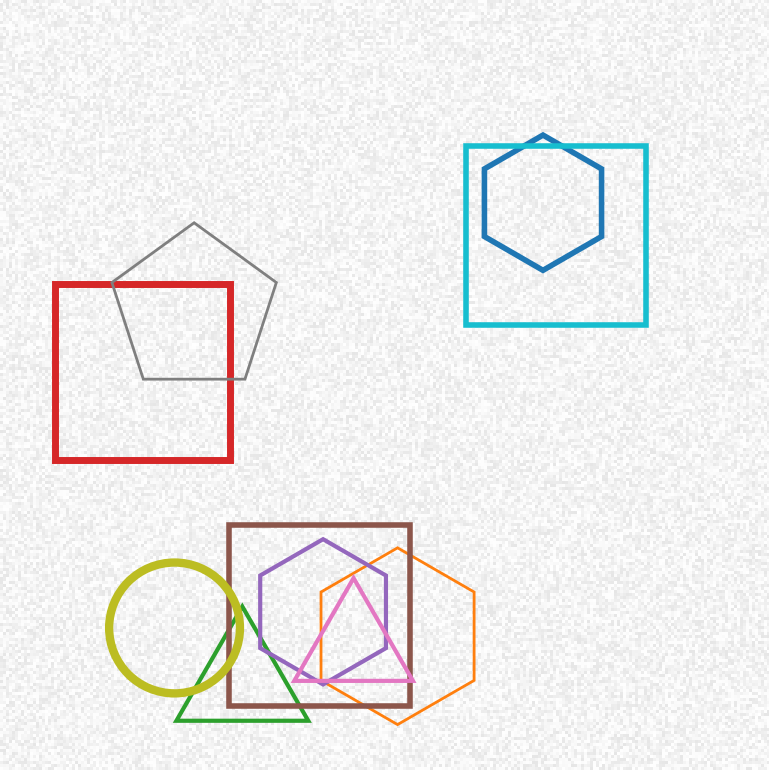[{"shape": "hexagon", "thickness": 2, "radius": 0.44, "center": [0.705, 0.737]}, {"shape": "hexagon", "thickness": 1, "radius": 0.57, "center": [0.516, 0.174]}, {"shape": "triangle", "thickness": 1.5, "radius": 0.49, "center": [0.315, 0.113]}, {"shape": "square", "thickness": 2.5, "radius": 0.57, "center": [0.185, 0.517]}, {"shape": "hexagon", "thickness": 1.5, "radius": 0.47, "center": [0.42, 0.205]}, {"shape": "square", "thickness": 2, "radius": 0.59, "center": [0.415, 0.201]}, {"shape": "triangle", "thickness": 1.5, "radius": 0.44, "center": [0.459, 0.16]}, {"shape": "pentagon", "thickness": 1, "radius": 0.56, "center": [0.252, 0.598]}, {"shape": "circle", "thickness": 3, "radius": 0.42, "center": [0.227, 0.184]}, {"shape": "square", "thickness": 2, "radius": 0.58, "center": [0.722, 0.694]}]